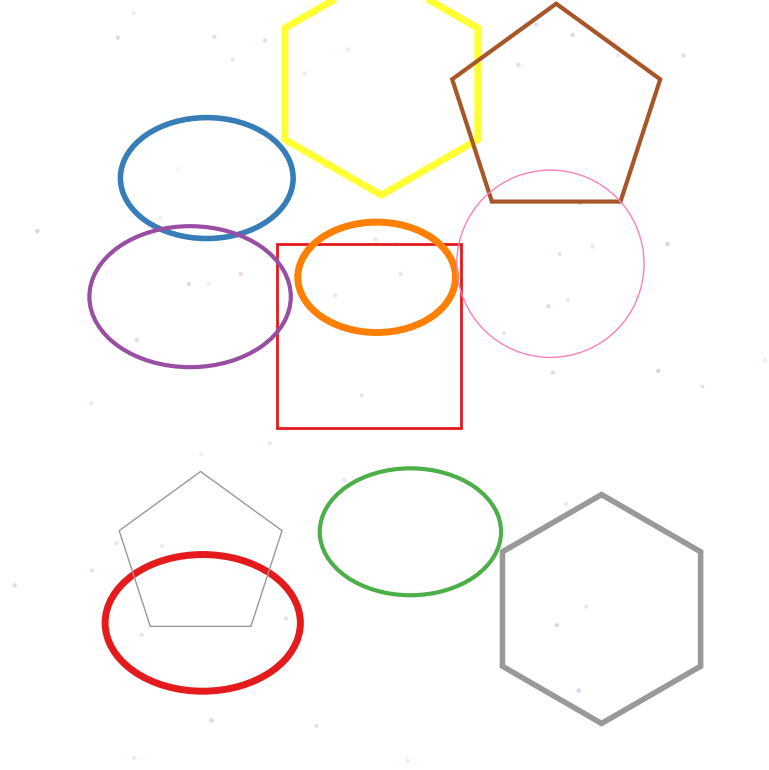[{"shape": "oval", "thickness": 2.5, "radius": 0.63, "center": [0.263, 0.191]}, {"shape": "square", "thickness": 1, "radius": 0.6, "center": [0.48, 0.563]}, {"shape": "oval", "thickness": 2, "radius": 0.56, "center": [0.269, 0.769]}, {"shape": "oval", "thickness": 1.5, "radius": 0.59, "center": [0.533, 0.309]}, {"shape": "oval", "thickness": 1.5, "radius": 0.65, "center": [0.247, 0.615]}, {"shape": "oval", "thickness": 2.5, "radius": 0.51, "center": [0.489, 0.64]}, {"shape": "hexagon", "thickness": 2.5, "radius": 0.72, "center": [0.495, 0.891]}, {"shape": "pentagon", "thickness": 1.5, "radius": 0.71, "center": [0.722, 0.853]}, {"shape": "circle", "thickness": 0.5, "radius": 0.61, "center": [0.715, 0.657]}, {"shape": "hexagon", "thickness": 2, "radius": 0.74, "center": [0.781, 0.209]}, {"shape": "pentagon", "thickness": 0.5, "radius": 0.56, "center": [0.261, 0.276]}]